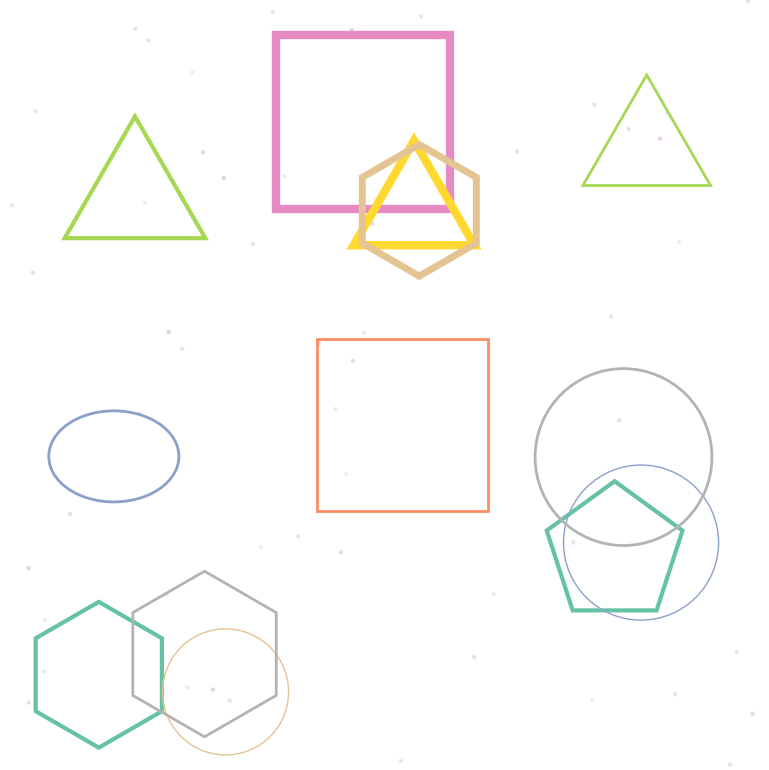[{"shape": "pentagon", "thickness": 1.5, "radius": 0.46, "center": [0.798, 0.282]}, {"shape": "hexagon", "thickness": 1.5, "radius": 0.47, "center": [0.128, 0.124]}, {"shape": "square", "thickness": 1, "radius": 0.56, "center": [0.522, 0.448]}, {"shape": "circle", "thickness": 0.5, "radius": 0.5, "center": [0.833, 0.295]}, {"shape": "oval", "thickness": 1, "radius": 0.42, "center": [0.148, 0.407]}, {"shape": "square", "thickness": 3, "radius": 0.57, "center": [0.472, 0.842]}, {"shape": "triangle", "thickness": 1, "radius": 0.48, "center": [0.84, 0.807]}, {"shape": "triangle", "thickness": 1.5, "radius": 0.53, "center": [0.175, 0.743]}, {"shape": "triangle", "thickness": 3, "radius": 0.45, "center": [0.538, 0.727]}, {"shape": "hexagon", "thickness": 2.5, "radius": 0.43, "center": [0.545, 0.727]}, {"shape": "circle", "thickness": 0.5, "radius": 0.41, "center": [0.293, 0.101]}, {"shape": "hexagon", "thickness": 1, "radius": 0.54, "center": [0.266, 0.151]}, {"shape": "circle", "thickness": 1, "radius": 0.57, "center": [0.81, 0.406]}]